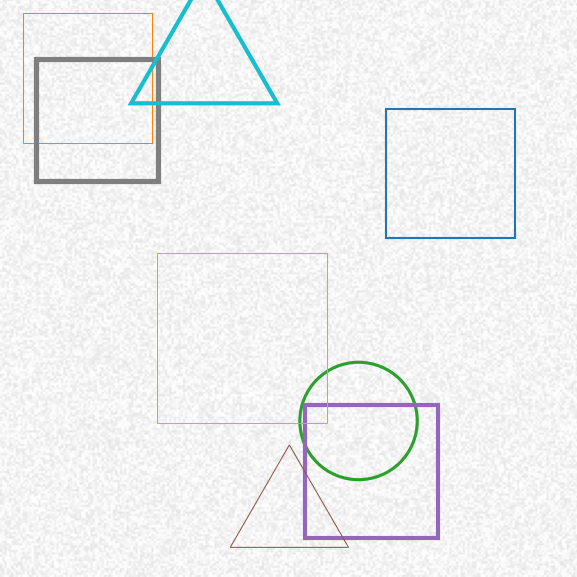[{"shape": "square", "thickness": 1, "radius": 0.56, "center": [0.779, 0.698]}, {"shape": "square", "thickness": 0.5, "radius": 0.56, "center": [0.152, 0.864]}, {"shape": "circle", "thickness": 1.5, "radius": 0.51, "center": [0.621, 0.27]}, {"shape": "square", "thickness": 2, "radius": 0.58, "center": [0.643, 0.183]}, {"shape": "triangle", "thickness": 0.5, "radius": 0.59, "center": [0.501, 0.11]}, {"shape": "square", "thickness": 2.5, "radius": 0.53, "center": [0.168, 0.791]}, {"shape": "square", "thickness": 0.5, "radius": 0.74, "center": [0.42, 0.414]}, {"shape": "triangle", "thickness": 2, "radius": 0.73, "center": [0.354, 0.893]}]